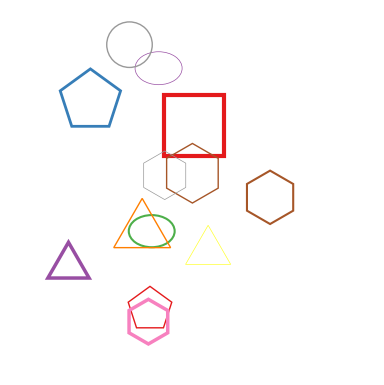[{"shape": "square", "thickness": 3, "radius": 0.39, "center": [0.504, 0.674]}, {"shape": "pentagon", "thickness": 1, "radius": 0.3, "center": [0.39, 0.197]}, {"shape": "pentagon", "thickness": 2, "radius": 0.41, "center": [0.235, 0.739]}, {"shape": "oval", "thickness": 1.5, "radius": 0.3, "center": [0.394, 0.4]}, {"shape": "oval", "thickness": 0.5, "radius": 0.31, "center": [0.412, 0.823]}, {"shape": "triangle", "thickness": 2.5, "radius": 0.31, "center": [0.178, 0.309]}, {"shape": "triangle", "thickness": 1, "radius": 0.43, "center": [0.369, 0.399]}, {"shape": "triangle", "thickness": 0.5, "radius": 0.34, "center": [0.541, 0.347]}, {"shape": "hexagon", "thickness": 1, "radius": 0.39, "center": [0.5, 0.55]}, {"shape": "hexagon", "thickness": 1.5, "radius": 0.35, "center": [0.702, 0.487]}, {"shape": "hexagon", "thickness": 2.5, "radius": 0.29, "center": [0.385, 0.165]}, {"shape": "circle", "thickness": 1, "radius": 0.3, "center": [0.336, 0.884]}, {"shape": "hexagon", "thickness": 0.5, "radius": 0.32, "center": [0.428, 0.545]}]